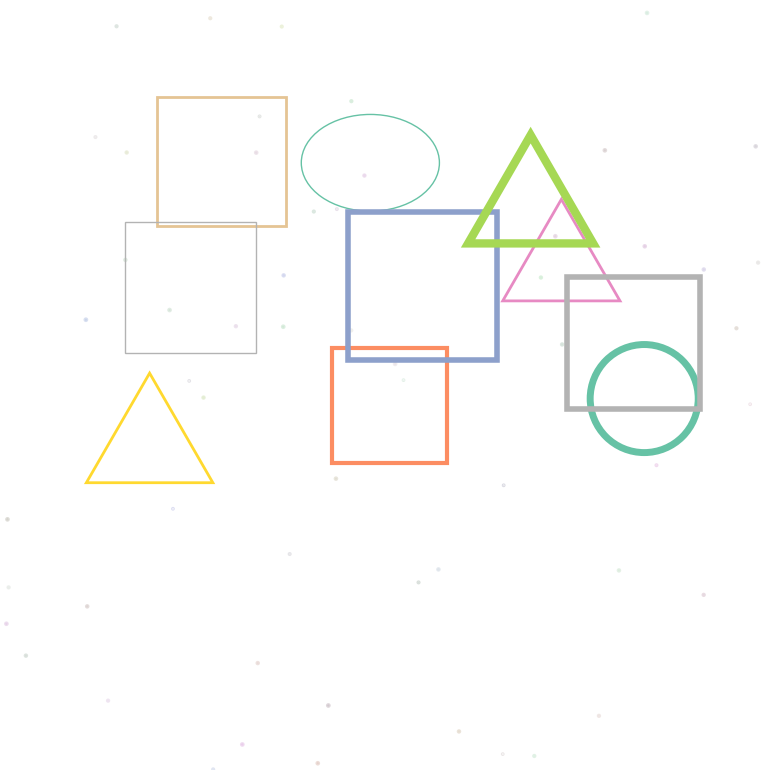[{"shape": "oval", "thickness": 0.5, "radius": 0.45, "center": [0.481, 0.789]}, {"shape": "circle", "thickness": 2.5, "radius": 0.35, "center": [0.837, 0.482]}, {"shape": "square", "thickness": 1.5, "radius": 0.37, "center": [0.505, 0.473]}, {"shape": "square", "thickness": 2, "radius": 0.48, "center": [0.549, 0.628]}, {"shape": "triangle", "thickness": 1, "radius": 0.44, "center": [0.729, 0.653]}, {"shape": "triangle", "thickness": 3, "radius": 0.47, "center": [0.689, 0.731]}, {"shape": "triangle", "thickness": 1, "radius": 0.47, "center": [0.194, 0.421]}, {"shape": "square", "thickness": 1, "radius": 0.42, "center": [0.287, 0.79]}, {"shape": "square", "thickness": 2, "radius": 0.43, "center": [0.823, 0.554]}, {"shape": "square", "thickness": 0.5, "radius": 0.42, "center": [0.247, 0.627]}]